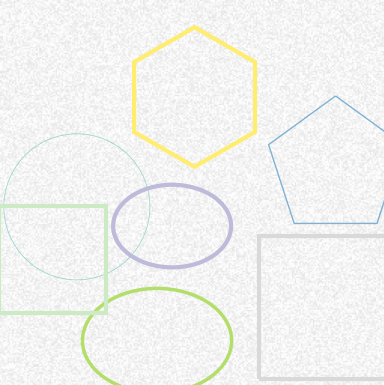[{"shape": "circle", "thickness": 0.5, "radius": 0.95, "center": [0.2, 0.463]}, {"shape": "oval", "thickness": 3, "radius": 0.77, "center": [0.447, 0.413]}, {"shape": "pentagon", "thickness": 1, "radius": 0.92, "center": [0.872, 0.568]}, {"shape": "oval", "thickness": 2.5, "radius": 0.97, "center": [0.408, 0.115]}, {"shape": "square", "thickness": 3, "radius": 0.93, "center": [0.86, 0.202]}, {"shape": "square", "thickness": 3, "radius": 0.69, "center": [0.137, 0.326]}, {"shape": "hexagon", "thickness": 3, "radius": 0.91, "center": [0.505, 0.748]}]